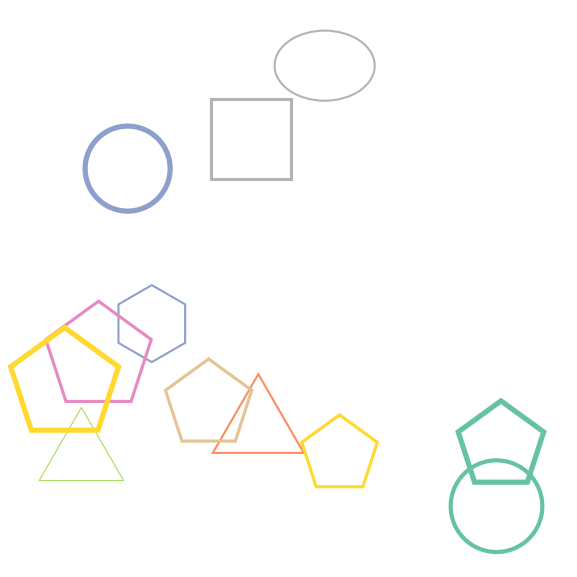[{"shape": "circle", "thickness": 2, "radius": 0.4, "center": [0.86, 0.123]}, {"shape": "pentagon", "thickness": 2.5, "radius": 0.39, "center": [0.867, 0.227]}, {"shape": "triangle", "thickness": 1, "radius": 0.45, "center": [0.447, 0.26]}, {"shape": "hexagon", "thickness": 1, "radius": 0.33, "center": [0.263, 0.439]}, {"shape": "circle", "thickness": 2.5, "radius": 0.37, "center": [0.221, 0.707]}, {"shape": "pentagon", "thickness": 1.5, "radius": 0.48, "center": [0.171, 0.382]}, {"shape": "triangle", "thickness": 0.5, "radius": 0.42, "center": [0.141, 0.209]}, {"shape": "pentagon", "thickness": 2.5, "radius": 0.49, "center": [0.112, 0.334]}, {"shape": "pentagon", "thickness": 1.5, "radius": 0.34, "center": [0.588, 0.212]}, {"shape": "pentagon", "thickness": 1.5, "radius": 0.39, "center": [0.361, 0.299]}, {"shape": "oval", "thickness": 1, "radius": 0.43, "center": [0.562, 0.885]}, {"shape": "square", "thickness": 1.5, "radius": 0.35, "center": [0.434, 0.758]}]